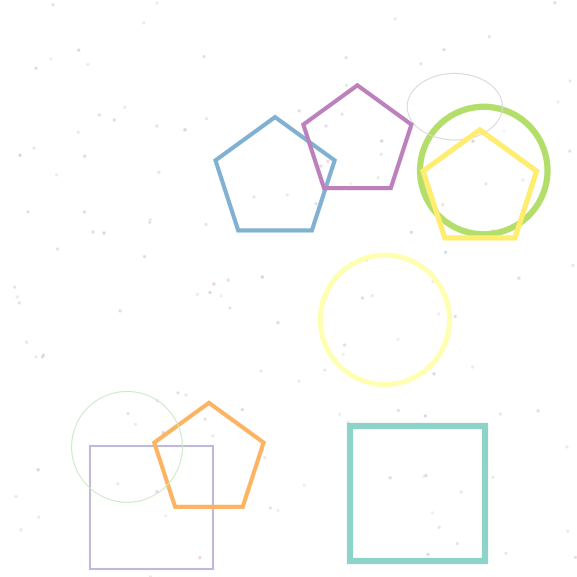[{"shape": "square", "thickness": 3, "radius": 0.59, "center": [0.722, 0.145]}, {"shape": "circle", "thickness": 2.5, "radius": 0.56, "center": [0.667, 0.445]}, {"shape": "square", "thickness": 1, "radius": 0.53, "center": [0.263, 0.12]}, {"shape": "pentagon", "thickness": 2, "radius": 0.54, "center": [0.476, 0.688]}, {"shape": "pentagon", "thickness": 2, "radius": 0.5, "center": [0.362, 0.202]}, {"shape": "circle", "thickness": 3, "radius": 0.55, "center": [0.838, 0.704]}, {"shape": "oval", "thickness": 0.5, "radius": 0.41, "center": [0.788, 0.814]}, {"shape": "pentagon", "thickness": 2, "radius": 0.49, "center": [0.619, 0.753]}, {"shape": "circle", "thickness": 0.5, "radius": 0.48, "center": [0.22, 0.225]}, {"shape": "pentagon", "thickness": 2.5, "radius": 0.52, "center": [0.831, 0.671]}]